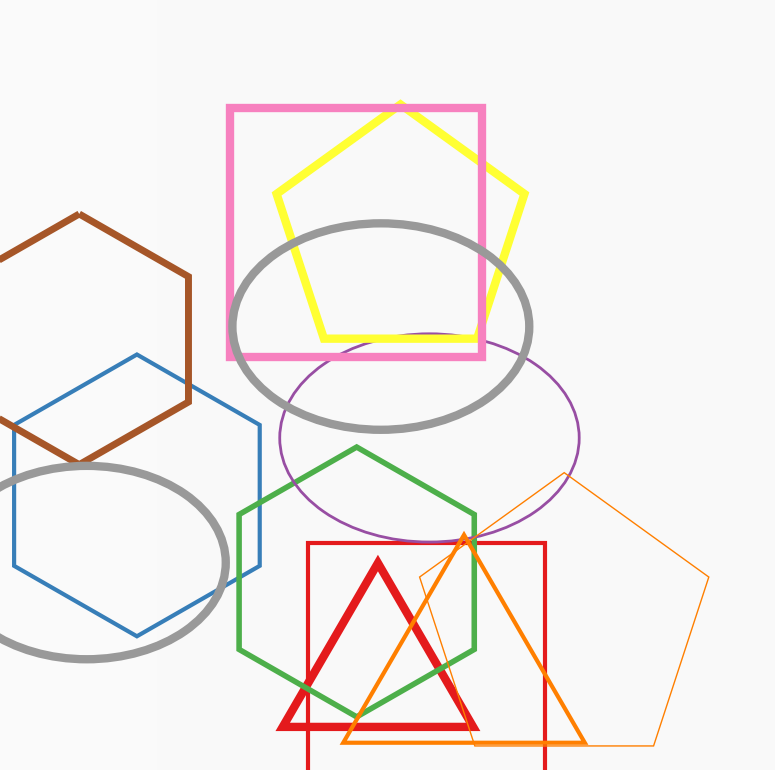[{"shape": "triangle", "thickness": 3, "radius": 0.71, "center": [0.488, 0.127]}, {"shape": "square", "thickness": 1.5, "radius": 0.76, "center": [0.55, 0.142]}, {"shape": "hexagon", "thickness": 1.5, "radius": 0.91, "center": [0.177, 0.357]}, {"shape": "hexagon", "thickness": 2, "radius": 0.88, "center": [0.46, 0.244]}, {"shape": "oval", "thickness": 1, "radius": 0.97, "center": [0.554, 0.431]}, {"shape": "triangle", "thickness": 1.5, "radius": 0.9, "center": [0.599, 0.125]}, {"shape": "pentagon", "thickness": 0.5, "radius": 0.98, "center": [0.728, 0.19]}, {"shape": "pentagon", "thickness": 3, "radius": 0.84, "center": [0.517, 0.696]}, {"shape": "hexagon", "thickness": 2.5, "radius": 0.81, "center": [0.102, 0.559]}, {"shape": "square", "thickness": 3, "radius": 0.81, "center": [0.459, 0.698]}, {"shape": "oval", "thickness": 3, "radius": 0.9, "center": [0.112, 0.269]}, {"shape": "oval", "thickness": 3, "radius": 0.96, "center": [0.491, 0.576]}]